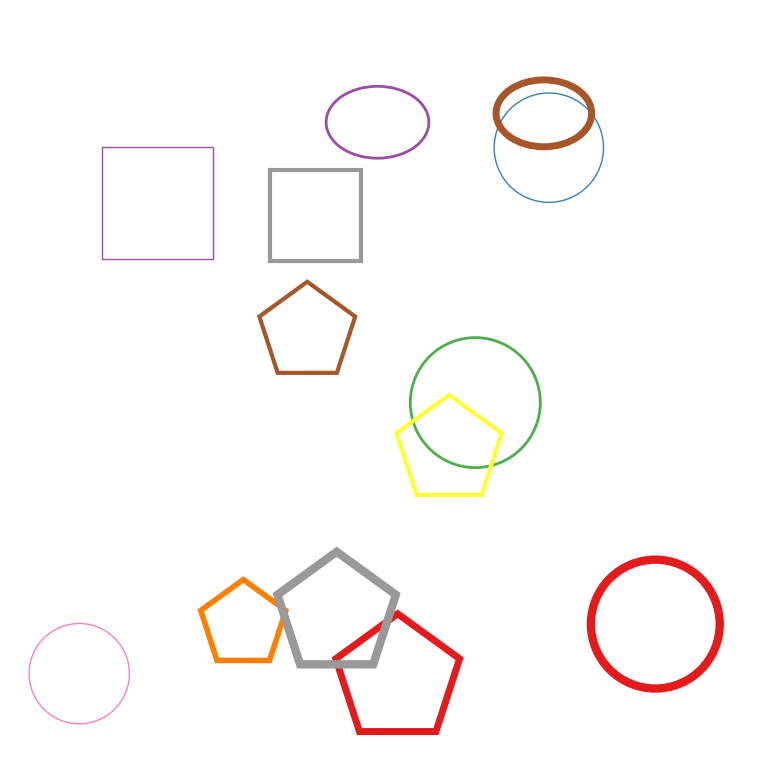[{"shape": "circle", "thickness": 3, "radius": 0.42, "center": [0.851, 0.189]}, {"shape": "pentagon", "thickness": 2.5, "radius": 0.42, "center": [0.516, 0.118]}, {"shape": "circle", "thickness": 0.5, "radius": 0.36, "center": [0.713, 0.808]}, {"shape": "circle", "thickness": 1, "radius": 0.42, "center": [0.617, 0.477]}, {"shape": "square", "thickness": 0.5, "radius": 0.36, "center": [0.204, 0.736]}, {"shape": "oval", "thickness": 1, "radius": 0.33, "center": [0.49, 0.841]}, {"shape": "pentagon", "thickness": 2, "radius": 0.29, "center": [0.316, 0.189]}, {"shape": "pentagon", "thickness": 1.5, "radius": 0.36, "center": [0.583, 0.415]}, {"shape": "oval", "thickness": 2.5, "radius": 0.31, "center": [0.706, 0.853]}, {"shape": "pentagon", "thickness": 1.5, "radius": 0.33, "center": [0.399, 0.569]}, {"shape": "circle", "thickness": 0.5, "radius": 0.33, "center": [0.103, 0.125]}, {"shape": "pentagon", "thickness": 3, "radius": 0.4, "center": [0.437, 0.203]}, {"shape": "square", "thickness": 1.5, "radius": 0.3, "center": [0.41, 0.72]}]